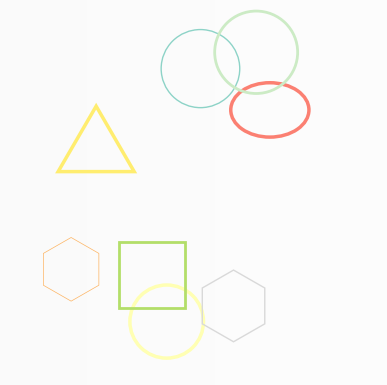[{"shape": "circle", "thickness": 1, "radius": 0.51, "center": [0.517, 0.822]}, {"shape": "circle", "thickness": 2.5, "radius": 0.47, "center": [0.43, 0.165]}, {"shape": "oval", "thickness": 2.5, "radius": 0.5, "center": [0.696, 0.715]}, {"shape": "hexagon", "thickness": 0.5, "radius": 0.41, "center": [0.184, 0.3]}, {"shape": "square", "thickness": 2, "radius": 0.43, "center": [0.393, 0.285]}, {"shape": "hexagon", "thickness": 1, "radius": 0.47, "center": [0.603, 0.205]}, {"shape": "circle", "thickness": 2, "radius": 0.54, "center": [0.661, 0.864]}, {"shape": "triangle", "thickness": 2.5, "radius": 0.57, "center": [0.248, 0.611]}]